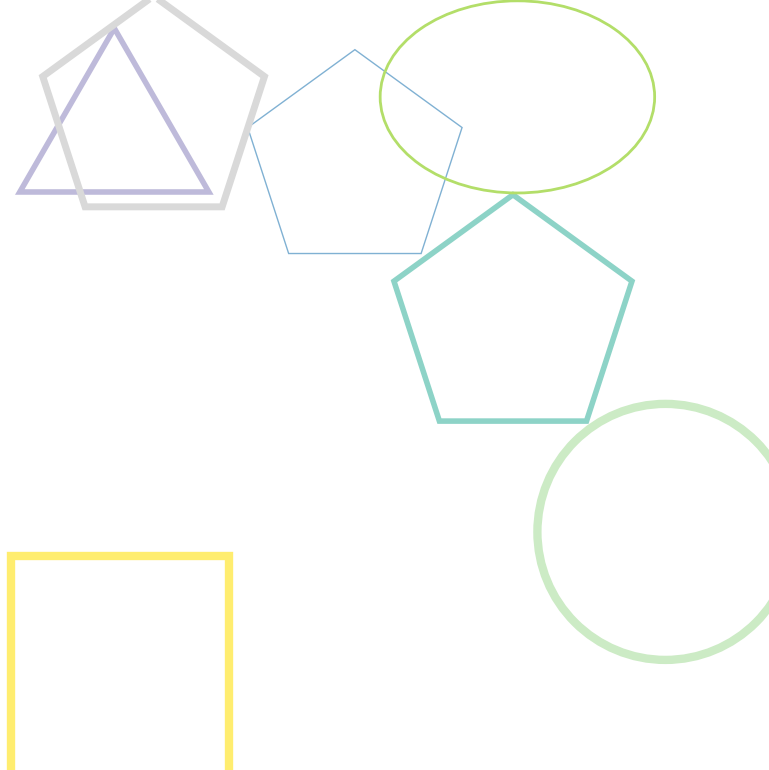[{"shape": "pentagon", "thickness": 2, "radius": 0.81, "center": [0.666, 0.585]}, {"shape": "triangle", "thickness": 2, "radius": 0.71, "center": [0.148, 0.822]}, {"shape": "pentagon", "thickness": 0.5, "radius": 0.73, "center": [0.461, 0.789]}, {"shape": "oval", "thickness": 1, "radius": 0.89, "center": [0.672, 0.874]}, {"shape": "pentagon", "thickness": 2.5, "radius": 0.76, "center": [0.199, 0.854]}, {"shape": "circle", "thickness": 3, "radius": 0.83, "center": [0.864, 0.309]}, {"shape": "square", "thickness": 3, "radius": 0.71, "center": [0.156, 0.136]}]